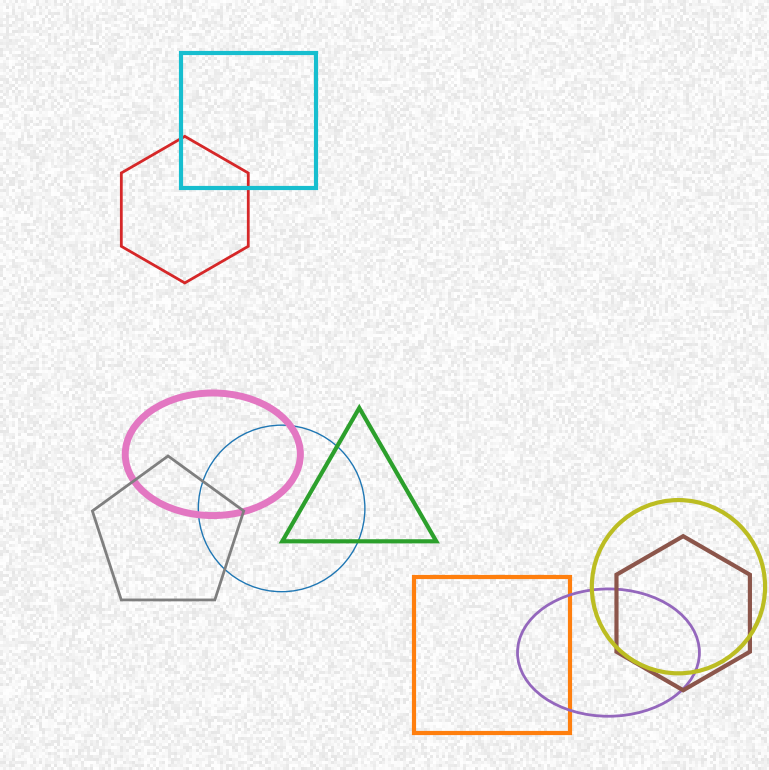[{"shape": "circle", "thickness": 0.5, "radius": 0.54, "center": [0.366, 0.34]}, {"shape": "square", "thickness": 1.5, "radius": 0.51, "center": [0.639, 0.149]}, {"shape": "triangle", "thickness": 1.5, "radius": 0.58, "center": [0.467, 0.355]}, {"shape": "hexagon", "thickness": 1, "radius": 0.48, "center": [0.24, 0.728]}, {"shape": "oval", "thickness": 1, "radius": 0.59, "center": [0.79, 0.152]}, {"shape": "hexagon", "thickness": 1.5, "radius": 0.5, "center": [0.887, 0.204]}, {"shape": "oval", "thickness": 2.5, "radius": 0.57, "center": [0.276, 0.41]}, {"shape": "pentagon", "thickness": 1, "radius": 0.52, "center": [0.218, 0.304]}, {"shape": "circle", "thickness": 1.5, "radius": 0.56, "center": [0.881, 0.238]}, {"shape": "square", "thickness": 1.5, "radius": 0.44, "center": [0.323, 0.843]}]